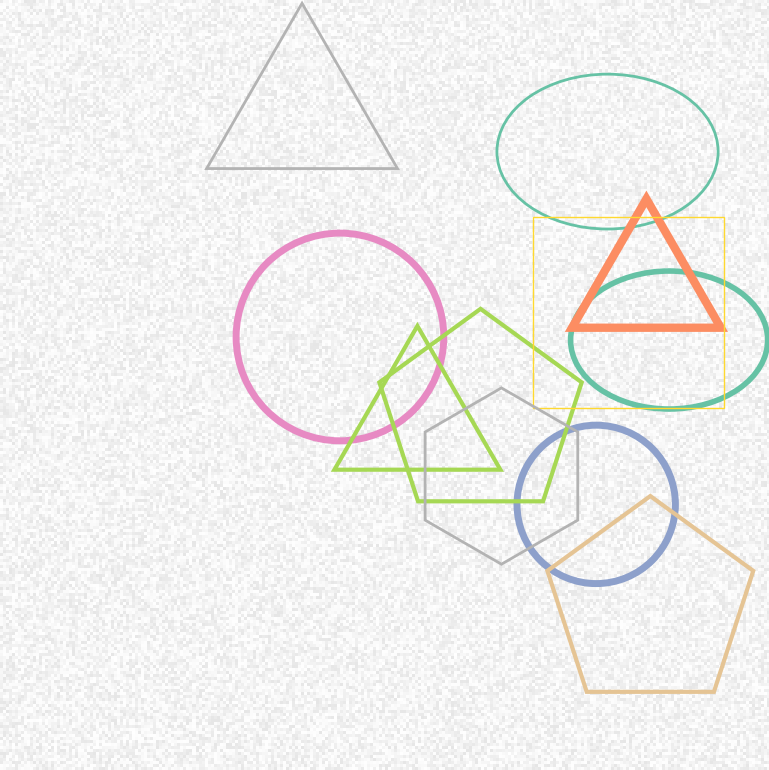[{"shape": "oval", "thickness": 1, "radius": 0.72, "center": [0.789, 0.803]}, {"shape": "oval", "thickness": 2, "radius": 0.64, "center": [0.869, 0.558]}, {"shape": "triangle", "thickness": 3, "radius": 0.56, "center": [0.839, 0.63]}, {"shape": "circle", "thickness": 2.5, "radius": 0.51, "center": [0.774, 0.345]}, {"shape": "circle", "thickness": 2.5, "radius": 0.67, "center": [0.441, 0.562]}, {"shape": "triangle", "thickness": 1.5, "radius": 0.62, "center": [0.542, 0.452]}, {"shape": "pentagon", "thickness": 1.5, "radius": 0.69, "center": [0.624, 0.461]}, {"shape": "square", "thickness": 0.5, "radius": 0.62, "center": [0.816, 0.594]}, {"shape": "pentagon", "thickness": 1.5, "radius": 0.7, "center": [0.845, 0.215]}, {"shape": "triangle", "thickness": 1, "radius": 0.72, "center": [0.392, 0.853]}, {"shape": "hexagon", "thickness": 1, "radius": 0.57, "center": [0.651, 0.382]}]